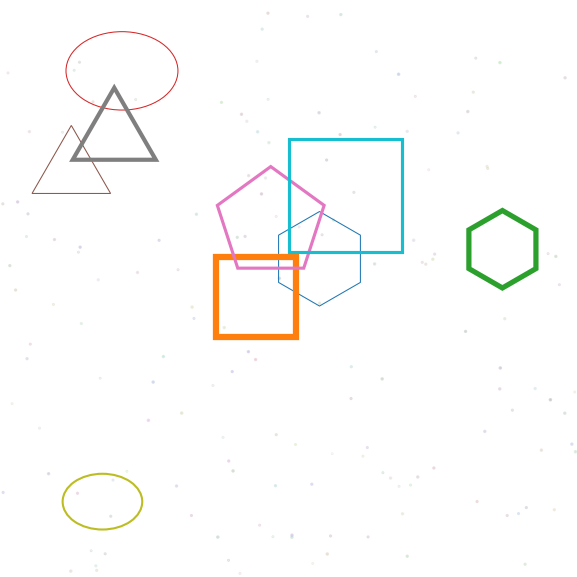[{"shape": "hexagon", "thickness": 0.5, "radius": 0.41, "center": [0.553, 0.551]}, {"shape": "square", "thickness": 3, "radius": 0.35, "center": [0.444, 0.485]}, {"shape": "hexagon", "thickness": 2.5, "radius": 0.34, "center": [0.87, 0.568]}, {"shape": "oval", "thickness": 0.5, "radius": 0.48, "center": [0.211, 0.876]}, {"shape": "triangle", "thickness": 0.5, "radius": 0.39, "center": [0.123, 0.703]}, {"shape": "pentagon", "thickness": 1.5, "radius": 0.49, "center": [0.469, 0.613]}, {"shape": "triangle", "thickness": 2, "radius": 0.42, "center": [0.198, 0.764]}, {"shape": "oval", "thickness": 1, "radius": 0.34, "center": [0.177, 0.13]}, {"shape": "square", "thickness": 1.5, "radius": 0.49, "center": [0.598, 0.661]}]